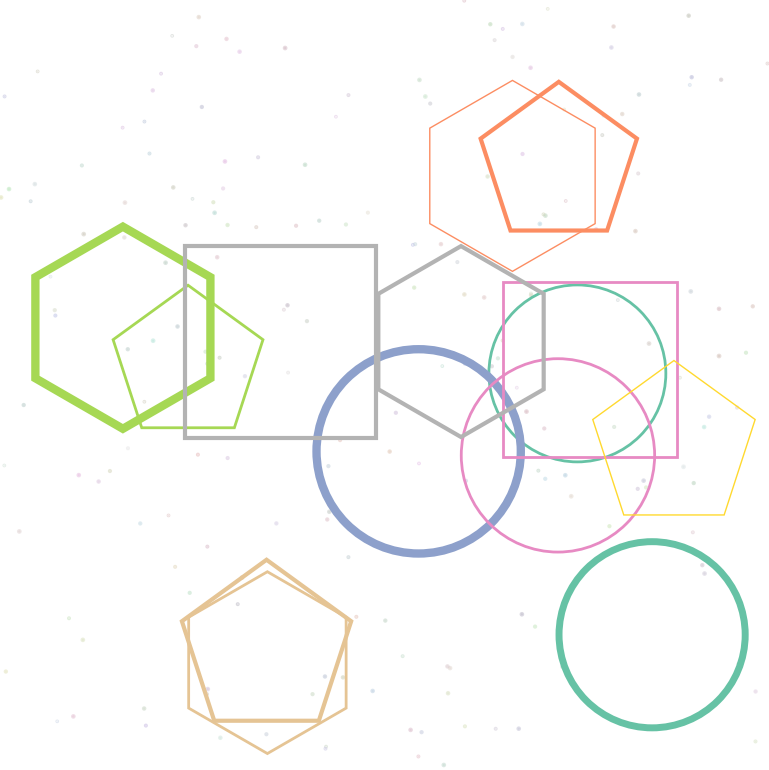[{"shape": "circle", "thickness": 1, "radius": 0.57, "center": [0.75, 0.515]}, {"shape": "circle", "thickness": 2.5, "radius": 0.6, "center": [0.847, 0.176]}, {"shape": "hexagon", "thickness": 0.5, "radius": 0.62, "center": [0.666, 0.772]}, {"shape": "pentagon", "thickness": 1.5, "radius": 0.53, "center": [0.726, 0.787]}, {"shape": "circle", "thickness": 3, "radius": 0.66, "center": [0.544, 0.414]}, {"shape": "square", "thickness": 1, "radius": 0.57, "center": [0.767, 0.52]}, {"shape": "circle", "thickness": 1, "radius": 0.63, "center": [0.725, 0.409]}, {"shape": "pentagon", "thickness": 1, "radius": 0.51, "center": [0.244, 0.527]}, {"shape": "hexagon", "thickness": 3, "radius": 0.66, "center": [0.16, 0.574]}, {"shape": "pentagon", "thickness": 0.5, "radius": 0.55, "center": [0.875, 0.421]}, {"shape": "hexagon", "thickness": 1, "radius": 0.59, "center": [0.347, 0.139]}, {"shape": "pentagon", "thickness": 1.5, "radius": 0.58, "center": [0.346, 0.157]}, {"shape": "hexagon", "thickness": 1.5, "radius": 0.62, "center": [0.599, 0.556]}, {"shape": "square", "thickness": 1.5, "radius": 0.62, "center": [0.365, 0.556]}]